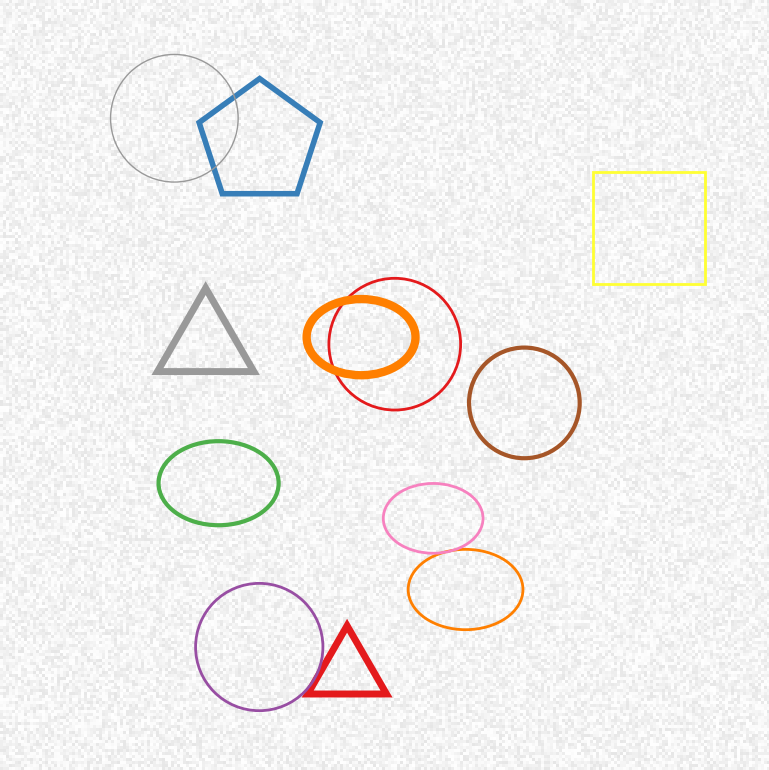[{"shape": "circle", "thickness": 1, "radius": 0.43, "center": [0.513, 0.553]}, {"shape": "triangle", "thickness": 2.5, "radius": 0.3, "center": [0.451, 0.128]}, {"shape": "pentagon", "thickness": 2, "radius": 0.41, "center": [0.337, 0.815]}, {"shape": "oval", "thickness": 1.5, "radius": 0.39, "center": [0.284, 0.372]}, {"shape": "circle", "thickness": 1, "radius": 0.41, "center": [0.337, 0.16]}, {"shape": "oval", "thickness": 1, "radius": 0.37, "center": [0.605, 0.234]}, {"shape": "oval", "thickness": 3, "radius": 0.35, "center": [0.469, 0.562]}, {"shape": "square", "thickness": 1, "radius": 0.36, "center": [0.843, 0.704]}, {"shape": "circle", "thickness": 1.5, "radius": 0.36, "center": [0.681, 0.477]}, {"shape": "oval", "thickness": 1, "radius": 0.32, "center": [0.563, 0.327]}, {"shape": "circle", "thickness": 0.5, "radius": 0.41, "center": [0.226, 0.846]}, {"shape": "triangle", "thickness": 2.5, "radius": 0.36, "center": [0.267, 0.554]}]